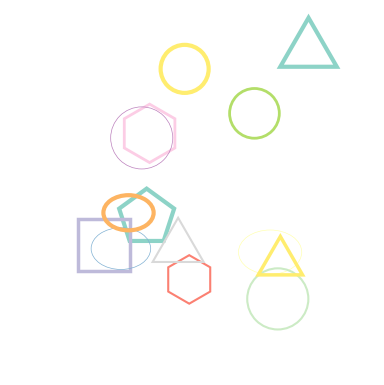[{"shape": "pentagon", "thickness": 3, "radius": 0.38, "center": [0.381, 0.435]}, {"shape": "triangle", "thickness": 3, "radius": 0.42, "center": [0.801, 0.869]}, {"shape": "oval", "thickness": 0.5, "radius": 0.41, "center": [0.702, 0.345]}, {"shape": "square", "thickness": 2.5, "radius": 0.34, "center": [0.269, 0.365]}, {"shape": "hexagon", "thickness": 1.5, "radius": 0.31, "center": [0.491, 0.274]}, {"shape": "oval", "thickness": 0.5, "radius": 0.39, "center": [0.314, 0.354]}, {"shape": "oval", "thickness": 3, "radius": 0.33, "center": [0.334, 0.447]}, {"shape": "circle", "thickness": 2, "radius": 0.32, "center": [0.661, 0.706]}, {"shape": "hexagon", "thickness": 2, "radius": 0.38, "center": [0.389, 0.654]}, {"shape": "triangle", "thickness": 1.5, "radius": 0.38, "center": [0.463, 0.358]}, {"shape": "circle", "thickness": 0.5, "radius": 0.4, "center": [0.368, 0.642]}, {"shape": "circle", "thickness": 1.5, "radius": 0.4, "center": [0.722, 0.224]}, {"shape": "circle", "thickness": 3, "radius": 0.31, "center": [0.48, 0.821]}, {"shape": "triangle", "thickness": 2.5, "radius": 0.33, "center": [0.728, 0.319]}]